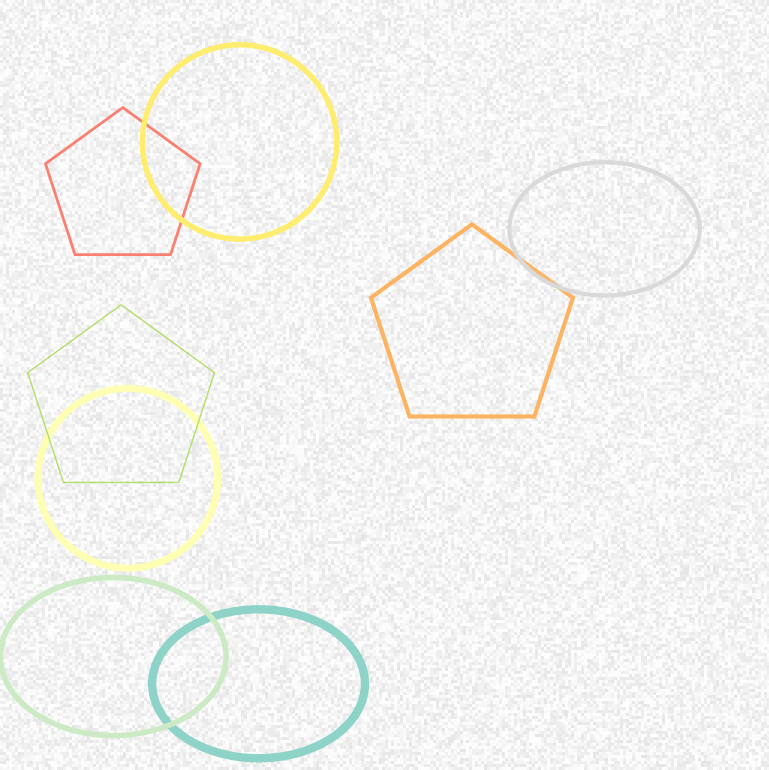[{"shape": "oval", "thickness": 3, "radius": 0.69, "center": [0.336, 0.112]}, {"shape": "circle", "thickness": 2.5, "radius": 0.58, "center": [0.166, 0.379]}, {"shape": "pentagon", "thickness": 1, "radius": 0.53, "center": [0.159, 0.755]}, {"shape": "pentagon", "thickness": 1.5, "radius": 0.69, "center": [0.613, 0.571]}, {"shape": "pentagon", "thickness": 0.5, "radius": 0.64, "center": [0.157, 0.477]}, {"shape": "oval", "thickness": 1.5, "radius": 0.62, "center": [0.785, 0.703]}, {"shape": "oval", "thickness": 2, "radius": 0.73, "center": [0.147, 0.147]}, {"shape": "circle", "thickness": 2, "radius": 0.63, "center": [0.311, 0.816]}]